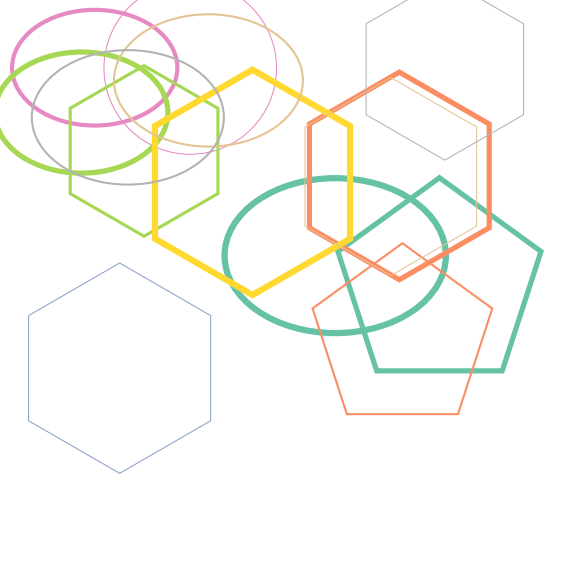[{"shape": "oval", "thickness": 3, "radius": 0.96, "center": [0.58, 0.556]}, {"shape": "pentagon", "thickness": 2.5, "radius": 0.92, "center": [0.761, 0.507]}, {"shape": "pentagon", "thickness": 1, "radius": 0.82, "center": [0.697, 0.414]}, {"shape": "hexagon", "thickness": 2.5, "radius": 0.9, "center": [0.691, 0.695]}, {"shape": "hexagon", "thickness": 0.5, "radius": 0.91, "center": [0.207, 0.362]}, {"shape": "circle", "thickness": 0.5, "radius": 0.75, "center": [0.329, 0.881]}, {"shape": "oval", "thickness": 2, "radius": 0.72, "center": [0.164, 0.882]}, {"shape": "oval", "thickness": 2.5, "radius": 0.75, "center": [0.141, 0.804]}, {"shape": "hexagon", "thickness": 1.5, "radius": 0.74, "center": [0.249, 0.738]}, {"shape": "hexagon", "thickness": 3, "radius": 0.98, "center": [0.437, 0.683]}, {"shape": "oval", "thickness": 1, "radius": 0.82, "center": [0.361, 0.86]}, {"shape": "hexagon", "thickness": 0.5, "radius": 0.86, "center": [0.677, 0.693]}, {"shape": "hexagon", "thickness": 0.5, "radius": 0.79, "center": [0.77, 0.879]}, {"shape": "oval", "thickness": 1, "radius": 0.83, "center": [0.221, 0.796]}]